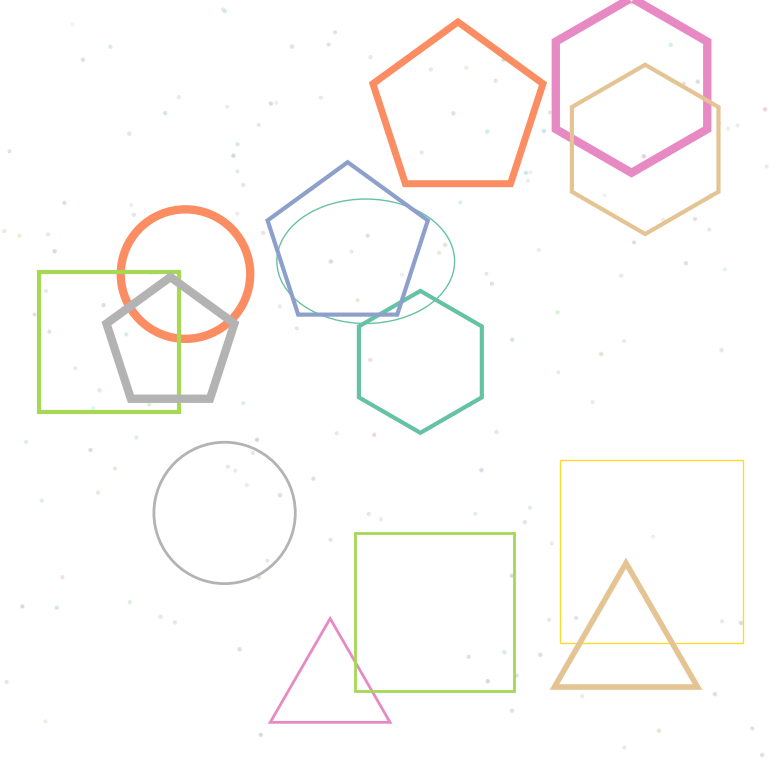[{"shape": "oval", "thickness": 0.5, "radius": 0.58, "center": [0.475, 0.661]}, {"shape": "hexagon", "thickness": 1.5, "radius": 0.46, "center": [0.546, 0.53]}, {"shape": "circle", "thickness": 3, "radius": 0.42, "center": [0.241, 0.644]}, {"shape": "pentagon", "thickness": 2.5, "radius": 0.58, "center": [0.595, 0.855]}, {"shape": "pentagon", "thickness": 1.5, "radius": 0.55, "center": [0.452, 0.68]}, {"shape": "hexagon", "thickness": 3, "radius": 0.57, "center": [0.82, 0.889]}, {"shape": "triangle", "thickness": 1, "radius": 0.45, "center": [0.429, 0.107]}, {"shape": "square", "thickness": 1, "radius": 0.51, "center": [0.564, 0.205]}, {"shape": "square", "thickness": 1.5, "radius": 0.45, "center": [0.141, 0.555]}, {"shape": "square", "thickness": 0.5, "radius": 0.6, "center": [0.846, 0.284]}, {"shape": "hexagon", "thickness": 1.5, "radius": 0.55, "center": [0.838, 0.806]}, {"shape": "triangle", "thickness": 2, "radius": 0.54, "center": [0.813, 0.161]}, {"shape": "circle", "thickness": 1, "radius": 0.46, "center": [0.292, 0.334]}, {"shape": "pentagon", "thickness": 3, "radius": 0.44, "center": [0.221, 0.553]}]